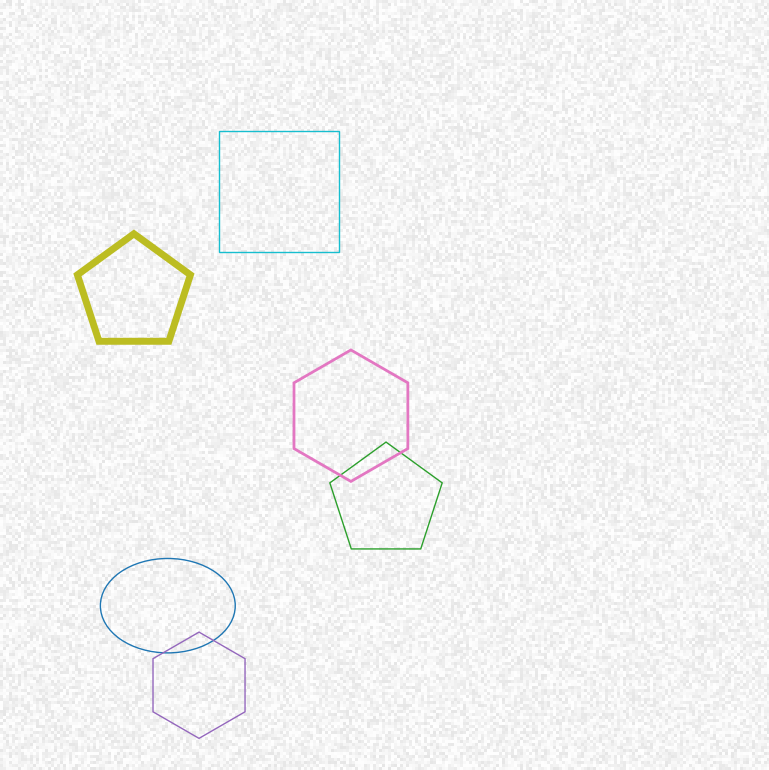[{"shape": "oval", "thickness": 0.5, "radius": 0.44, "center": [0.218, 0.213]}, {"shape": "pentagon", "thickness": 0.5, "radius": 0.38, "center": [0.501, 0.349]}, {"shape": "hexagon", "thickness": 0.5, "radius": 0.34, "center": [0.258, 0.11]}, {"shape": "hexagon", "thickness": 1, "radius": 0.43, "center": [0.456, 0.46]}, {"shape": "pentagon", "thickness": 2.5, "radius": 0.39, "center": [0.174, 0.619]}, {"shape": "square", "thickness": 0.5, "radius": 0.39, "center": [0.362, 0.751]}]